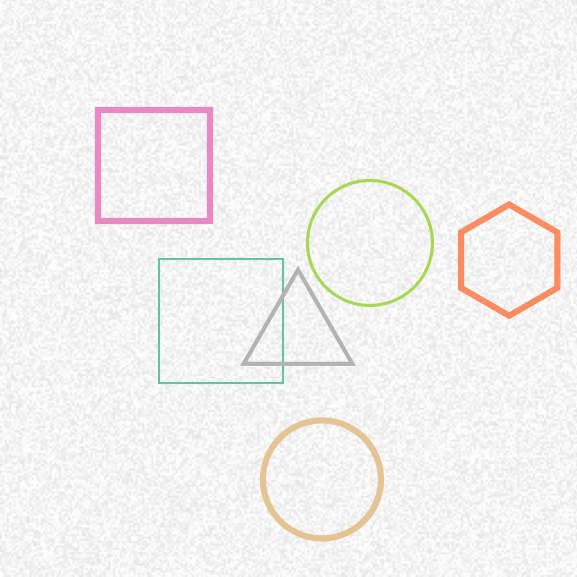[{"shape": "square", "thickness": 1, "radius": 0.54, "center": [0.383, 0.443]}, {"shape": "hexagon", "thickness": 3, "radius": 0.48, "center": [0.882, 0.549]}, {"shape": "square", "thickness": 3, "radius": 0.48, "center": [0.267, 0.712]}, {"shape": "circle", "thickness": 1.5, "radius": 0.54, "center": [0.641, 0.578]}, {"shape": "circle", "thickness": 3, "radius": 0.51, "center": [0.558, 0.169]}, {"shape": "triangle", "thickness": 2, "radius": 0.54, "center": [0.516, 0.423]}]